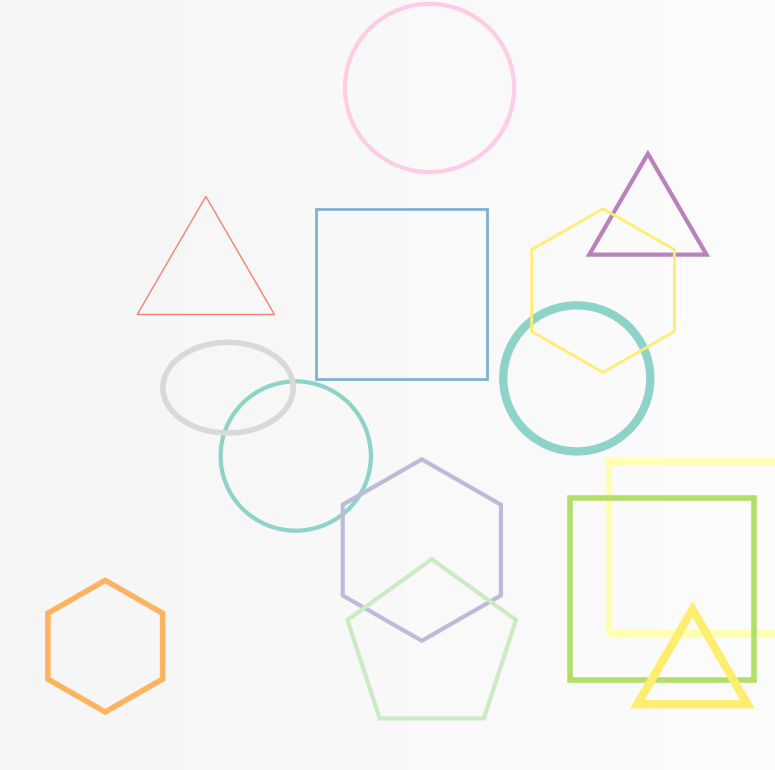[{"shape": "circle", "thickness": 3, "radius": 0.47, "center": [0.744, 0.509]}, {"shape": "circle", "thickness": 1.5, "radius": 0.48, "center": [0.382, 0.408]}, {"shape": "square", "thickness": 2.5, "radius": 0.56, "center": [0.896, 0.29]}, {"shape": "hexagon", "thickness": 1.5, "radius": 0.59, "center": [0.544, 0.286]}, {"shape": "triangle", "thickness": 0.5, "radius": 0.51, "center": [0.266, 0.643]}, {"shape": "square", "thickness": 1, "radius": 0.55, "center": [0.518, 0.618]}, {"shape": "hexagon", "thickness": 2, "radius": 0.43, "center": [0.136, 0.161]}, {"shape": "square", "thickness": 2, "radius": 0.59, "center": [0.854, 0.235]}, {"shape": "circle", "thickness": 1.5, "radius": 0.55, "center": [0.554, 0.886]}, {"shape": "oval", "thickness": 2, "radius": 0.42, "center": [0.294, 0.497]}, {"shape": "triangle", "thickness": 1.5, "radius": 0.44, "center": [0.836, 0.713]}, {"shape": "pentagon", "thickness": 1.5, "radius": 0.57, "center": [0.557, 0.159]}, {"shape": "triangle", "thickness": 3, "radius": 0.41, "center": [0.894, 0.126]}, {"shape": "hexagon", "thickness": 1, "radius": 0.53, "center": [0.778, 0.623]}]